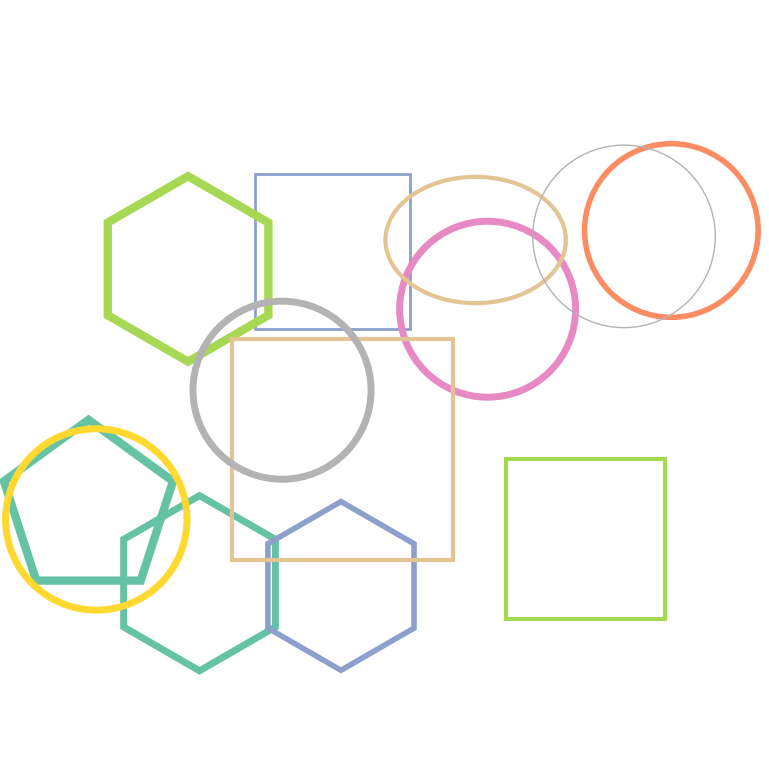[{"shape": "pentagon", "thickness": 3, "radius": 0.58, "center": [0.115, 0.339]}, {"shape": "hexagon", "thickness": 2.5, "radius": 0.57, "center": [0.259, 0.243]}, {"shape": "circle", "thickness": 2, "radius": 0.56, "center": [0.872, 0.701]}, {"shape": "hexagon", "thickness": 2, "radius": 0.55, "center": [0.443, 0.239]}, {"shape": "square", "thickness": 1, "radius": 0.5, "center": [0.432, 0.673]}, {"shape": "circle", "thickness": 2.5, "radius": 0.57, "center": [0.633, 0.598]}, {"shape": "square", "thickness": 1.5, "radius": 0.52, "center": [0.76, 0.3]}, {"shape": "hexagon", "thickness": 3, "radius": 0.6, "center": [0.244, 0.651]}, {"shape": "circle", "thickness": 2.5, "radius": 0.59, "center": [0.125, 0.325]}, {"shape": "oval", "thickness": 1.5, "radius": 0.59, "center": [0.618, 0.688]}, {"shape": "square", "thickness": 1.5, "radius": 0.72, "center": [0.445, 0.416]}, {"shape": "circle", "thickness": 0.5, "radius": 0.59, "center": [0.81, 0.693]}, {"shape": "circle", "thickness": 2.5, "radius": 0.58, "center": [0.366, 0.493]}]